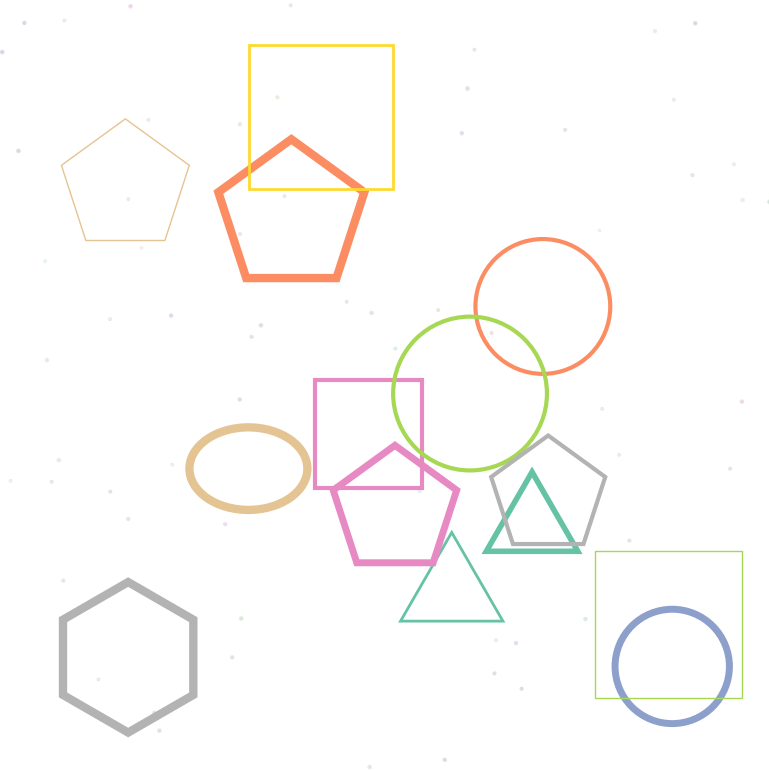[{"shape": "triangle", "thickness": 2, "radius": 0.34, "center": [0.691, 0.318]}, {"shape": "triangle", "thickness": 1, "radius": 0.38, "center": [0.587, 0.232]}, {"shape": "pentagon", "thickness": 3, "radius": 0.5, "center": [0.378, 0.72]}, {"shape": "circle", "thickness": 1.5, "radius": 0.44, "center": [0.705, 0.602]}, {"shape": "circle", "thickness": 2.5, "radius": 0.37, "center": [0.873, 0.135]}, {"shape": "pentagon", "thickness": 2.5, "radius": 0.42, "center": [0.513, 0.337]}, {"shape": "square", "thickness": 1.5, "radius": 0.35, "center": [0.479, 0.436]}, {"shape": "square", "thickness": 0.5, "radius": 0.48, "center": [0.868, 0.189]}, {"shape": "circle", "thickness": 1.5, "radius": 0.5, "center": [0.61, 0.489]}, {"shape": "square", "thickness": 1, "radius": 0.47, "center": [0.417, 0.848]}, {"shape": "pentagon", "thickness": 0.5, "radius": 0.44, "center": [0.163, 0.758]}, {"shape": "oval", "thickness": 3, "radius": 0.38, "center": [0.323, 0.391]}, {"shape": "hexagon", "thickness": 3, "radius": 0.49, "center": [0.166, 0.146]}, {"shape": "pentagon", "thickness": 1.5, "radius": 0.39, "center": [0.712, 0.356]}]